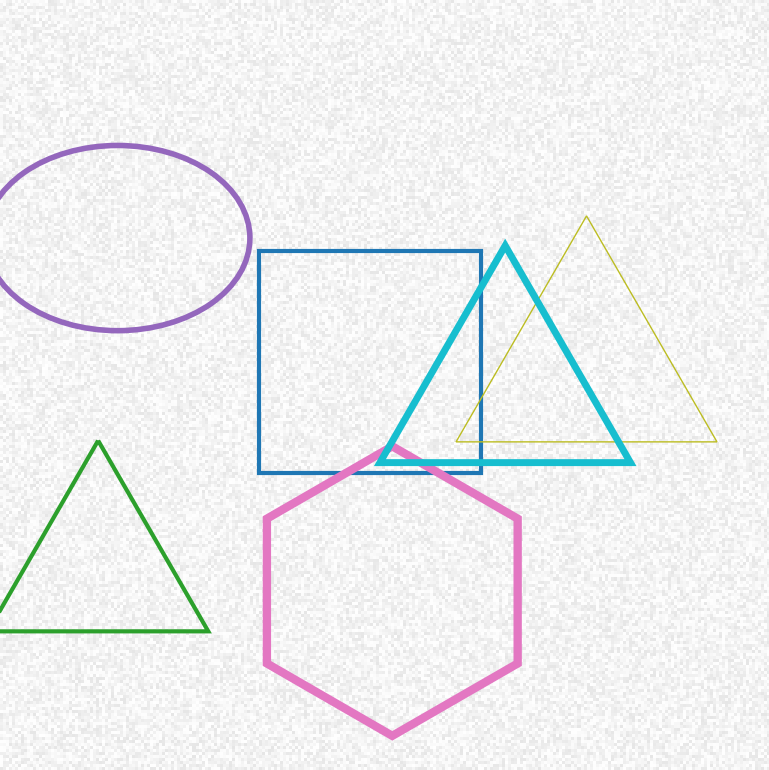[{"shape": "square", "thickness": 1.5, "radius": 0.72, "center": [0.481, 0.53]}, {"shape": "triangle", "thickness": 1.5, "radius": 0.83, "center": [0.127, 0.263]}, {"shape": "oval", "thickness": 2, "radius": 0.86, "center": [0.153, 0.691]}, {"shape": "hexagon", "thickness": 3, "radius": 0.94, "center": [0.509, 0.232]}, {"shape": "triangle", "thickness": 0.5, "radius": 0.98, "center": [0.762, 0.524]}, {"shape": "triangle", "thickness": 2.5, "radius": 0.94, "center": [0.656, 0.493]}]